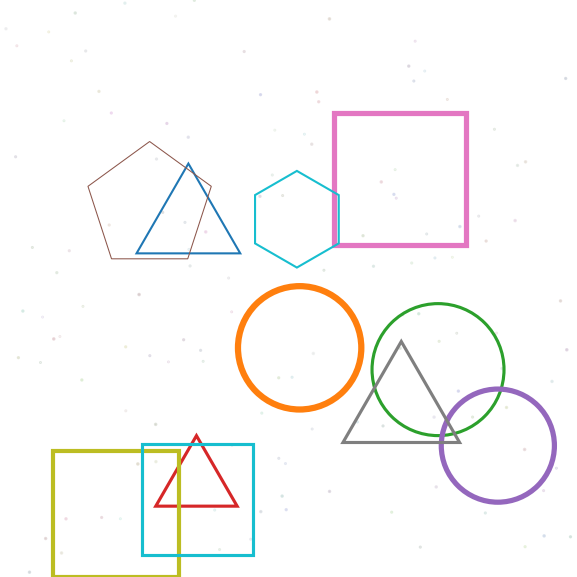[{"shape": "triangle", "thickness": 1, "radius": 0.52, "center": [0.326, 0.612]}, {"shape": "circle", "thickness": 3, "radius": 0.53, "center": [0.519, 0.397]}, {"shape": "circle", "thickness": 1.5, "radius": 0.57, "center": [0.758, 0.359]}, {"shape": "triangle", "thickness": 1.5, "radius": 0.41, "center": [0.34, 0.163]}, {"shape": "circle", "thickness": 2.5, "radius": 0.49, "center": [0.862, 0.227]}, {"shape": "pentagon", "thickness": 0.5, "radius": 0.56, "center": [0.259, 0.642]}, {"shape": "square", "thickness": 2.5, "radius": 0.57, "center": [0.692, 0.689]}, {"shape": "triangle", "thickness": 1.5, "radius": 0.58, "center": [0.695, 0.291]}, {"shape": "square", "thickness": 2, "radius": 0.54, "center": [0.201, 0.11]}, {"shape": "hexagon", "thickness": 1, "radius": 0.42, "center": [0.514, 0.62]}, {"shape": "square", "thickness": 1.5, "radius": 0.48, "center": [0.342, 0.134]}]